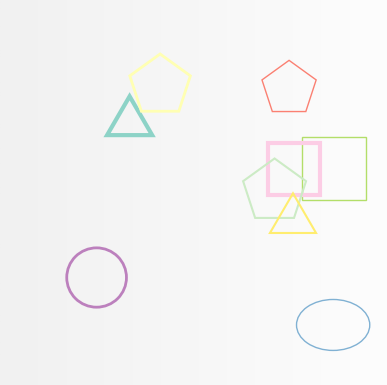[{"shape": "triangle", "thickness": 3, "radius": 0.34, "center": [0.334, 0.683]}, {"shape": "pentagon", "thickness": 2, "radius": 0.41, "center": [0.413, 0.778]}, {"shape": "pentagon", "thickness": 1, "radius": 0.37, "center": [0.746, 0.77]}, {"shape": "oval", "thickness": 1, "radius": 0.47, "center": [0.86, 0.156]}, {"shape": "square", "thickness": 1, "radius": 0.41, "center": [0.862, 0.563]}, {"shape": "square", "thickness": 3, "radius": 0.34, "center": [0.759, 0.561]}, {"shape": "circle", "thickness": 2, "radius": 0.39, "center": [0.249, 0.279]}, {"shape": "pentagon", "thickness": 1.5, "radius": 0.43, "center": [0.709, 0.503]}, {"shape": "triangle", "thickness": 1.5, "radius": 0.34, "center": [0.756, 0.429]}]